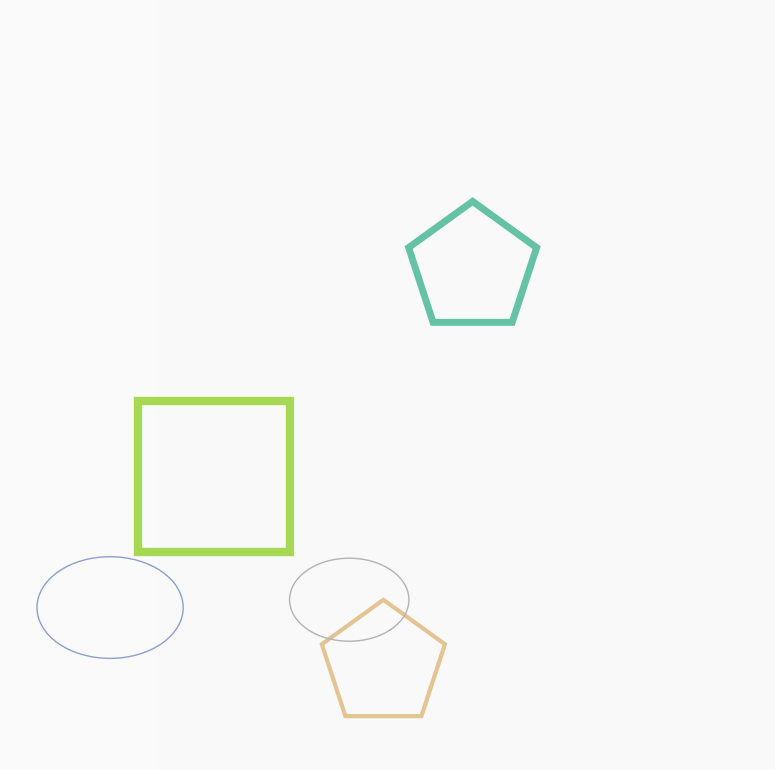[{"shape": "pentagon", "thickness": 2.5, "radius": 0.43, "center": [0.61, 0.652]}, {"shape": "oval", "thickness": 0.5, "radius": 0.47, "center": [0.142, 0.211]}, {"shape": "square", "thickness": 3, "radius": 0.49, "center": [0.276, 0.381]}, {"shape": "pentagon", "thickness": 1.5, "radius": 0.42, "center": [0.495, 0.138]}, {"shape": "oval", "thickness": 0.5, "radius": 0.39, "center": [0.451, 0.221]}]